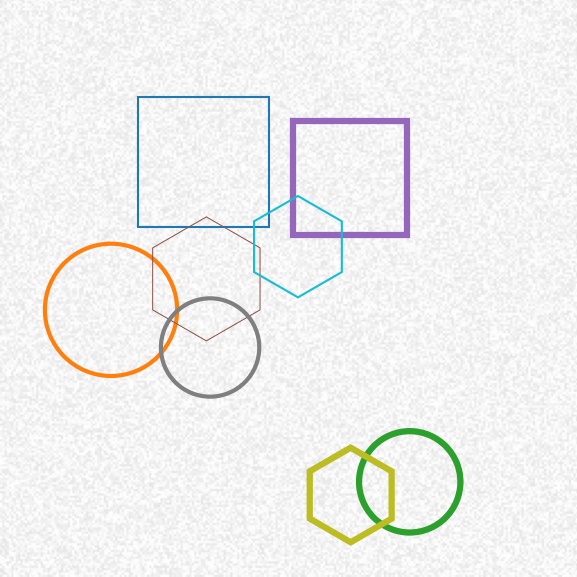[{"shape": "square", "thickness": 1, "radius": 0.56, "center": [0.353, 0.718]}, {"shape": "circle", "thickness": 2, "radius": 0.57, "center": [0.192, 0.463]}, {"shape": "circle", "thickness": 3, "radius": 0.44, "center": [0.709, 0.165]}, {"shape": "square", "thickness": 3, "radius": 0.49, "center": [0.607, 0.69]}, {"shape": "hexagon", "thickness": 0.5, "radius": 0.54, "center": [0.357, 0.516]}, {"shape": "circle", "thickness": 2, "radius": 0.43, "center": [0.364, 0.397]}, {"shape": "hexagon", "thickness": 3, "radius": 0.41, "center": [0.607, 0.142]}, {"shape": "hexagon", "thickness": 1, "radius": 0.44, "center": [0.516, 0.572]}]